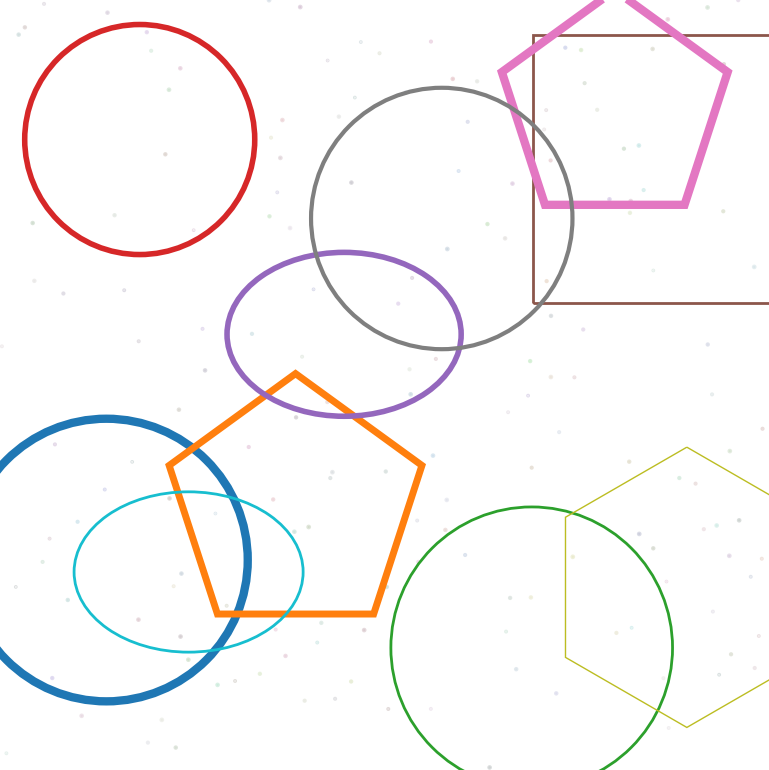[{"shape": "circle", "thickness": 3, "radius": 0.92, "center": [0.138, 0.273]}, {"shape": "pentagon", "thickness": 2.5, "radius": 0.86, "center": [0.384, 0.342]}, {"shape": "circle", "thickness": 1, "radius": 0.91, "center": [0.691, 0.159]}, {"shape": "circle", "thickness": 2, "radius": 0.75, "center": [0.181, 0.819]}, {"shape": "oval", "thickness": 2, "radius": 0.76, "center": [0.447, 0.566]}, {"shape": "square", "thickness": 1, "radius": 0.87, "center": [0.867, 0.78]}, {"shape": "pentagon", "thickness": 3, "radius": 0.77, "center": [0.798, 0.859]}, {"shape": "circle", "thickness": 1.5, "radius": 0.85, "center": [0.574, 0.716]}, {"shape": "hexagon", "thickness": 0.5, "radius": 0.91, "center": [0.892, 0.237]}, {"shape": "oval", "thickness": 1, "radius": 0.74, "center": [0.245, 0.257]}]